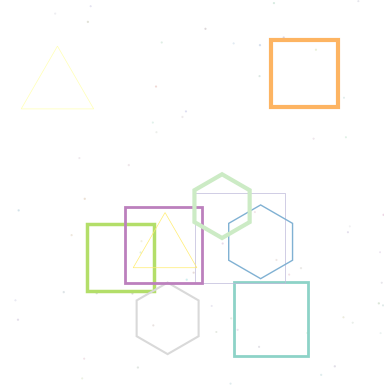[{"shape": "square", "thickness": 2, "radius": 0.48, "center": [0.705, 0.172]}, {"shape": "triangle", "thickness": 0.5, "radius": 0.54, "center": [0.149, 0.772]}, {"shape": "square", "thickness": 0.5, "radius": 0.59, "center": [0.623, 0.381]}, {"shape": "hexagon", "thickness": 1, "radius": 0.48, "center": [0.677, 0.372]}, {"shape": "square", "thickness": 3, "radius": 0.43, "center": [0.79, 0.808]}, {"shape": "square", "thickness": 2.5, "radius": 0.43, "center": [0.313, 0.331]}, {"shape": "hexagon", "thickness": 1.5, "radius": 0.46, "center": [0.435, 0.173]}, {"shape": "square", "thickness": 2, "radius": 0.49, "center": [0.425, 0.363]}, {"shape": "hexagon", "thickness": 3, "radius": 0.41, "center": [0.577, 0.465]}, {"shape": "triangle", "thickness": 0.5, "radius": 0.48, "center": [0.429, 0.352]}]